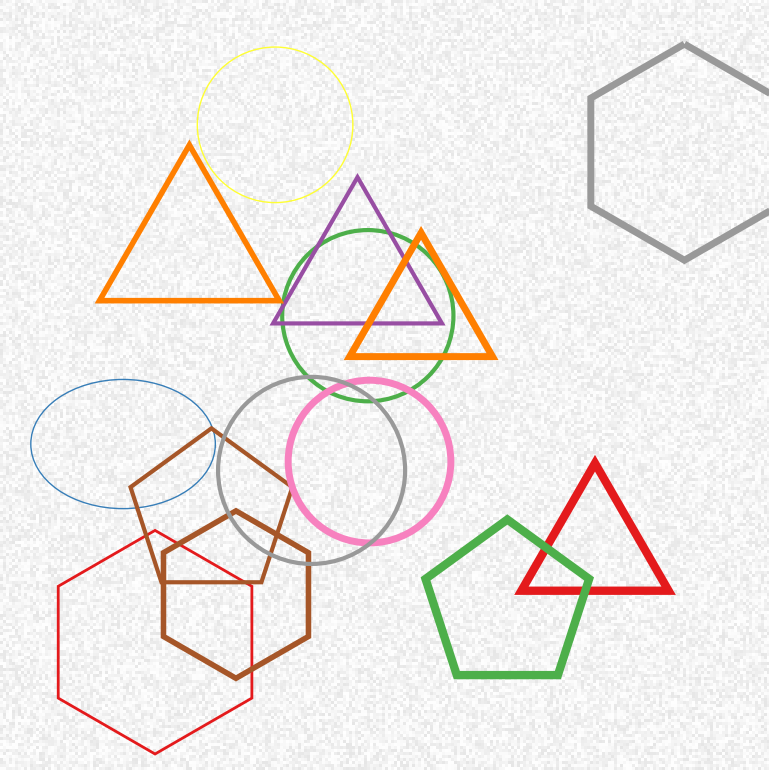[{"shape": "triangle", "thickness": 3, "radius": 0.55, "center": [0.773, 0.288]}, {"shape": "hexagon", "thickness": 1, "radius": 0.73, "center": [0.201, 0.166]}, {"shape": "oval", "thickness": 0.5, "radius": 0.6, "center": [0.16, 0.423]}, {"shape": "pentagon", "thickness": 3, "radius": 0.56, "center": [0.659, 0.214]}, {"shape": "circle", "thickness": 1.5, "radius": 0.56, "center": [0.478, 0.59]}, {"shape": "triangle", "thickness": 1.5, "radius": 0.63, "center": [0.464, 0.643]}, {"shape": "triangle", "thickness": 2.5, "radius": 0.54, "center": [0.547, 0.59]}, {"shape": "triangle", "thickness": 2, "radius": 0.67, "center": [0.246, 0.677]}, {"shape": "circle", "thickness": 0.5, "radius": 0.51, "center": [0.357, 0.838]}, {"shape": "hexagon", "thickness": 2, "radius": 0.54, "center": [0.306, 0.228]}, {"shape": "pentagon", "thickness": 1.5, "radius": 0.55, "center": [0.275, 0.333]}, {"shape": "circle", "thickness": 2.5, "radius": 0.53, "center": [0.48, 0.401]}, {"shape": "hexagon", "thickness": 2.5, "radius": 0.7, "center": [0.889, 0.802]}, {"shape": "circle", "thickness": 1.5, "radius": 0.61, "center": [0.405, 0.389]}]